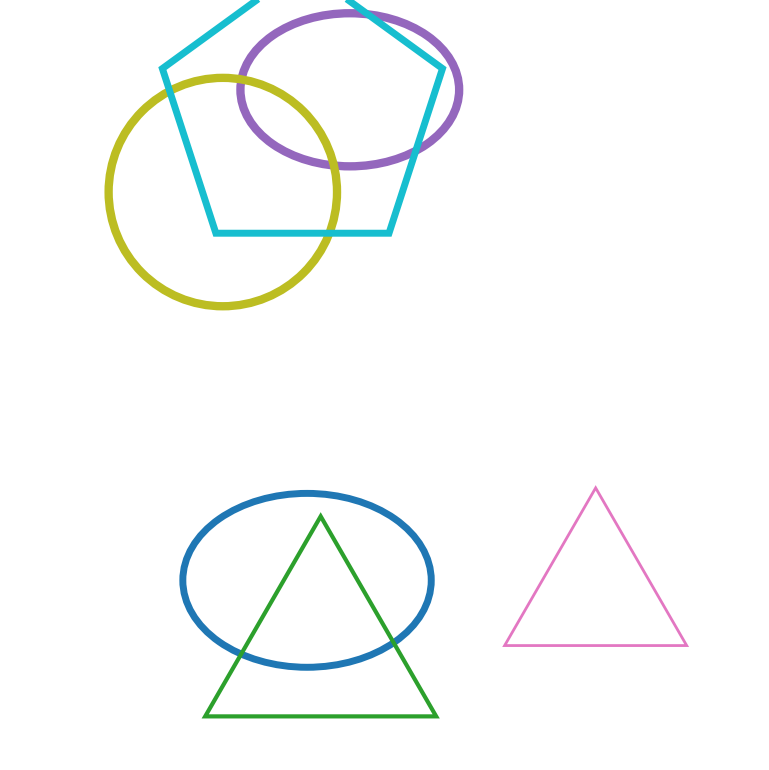[{"shape": "oval", "thickness": 2.5, "radius": 0.81, "center": [0.399, 0.246]}, {"shape": "triangle", "thickness": 1.5, "radius": 0.87, "center": [0.416, 0.156]}, {"shape": "oval", "thickness": 3, "radius": 0.71, "center": [0.454, 0.883]}, {"shape": "triangle", "thickness": 1, "radius": 0.68, "center": [0.774, 0.23]}, {"shape": "circle", "thickness": 3, "radius": 0.74, "center": [0.289, 0.751]}, {"shape": "pentagon", "thickness": 2.5, "radius": 0.96, "center": [0.393, 0.852]}]